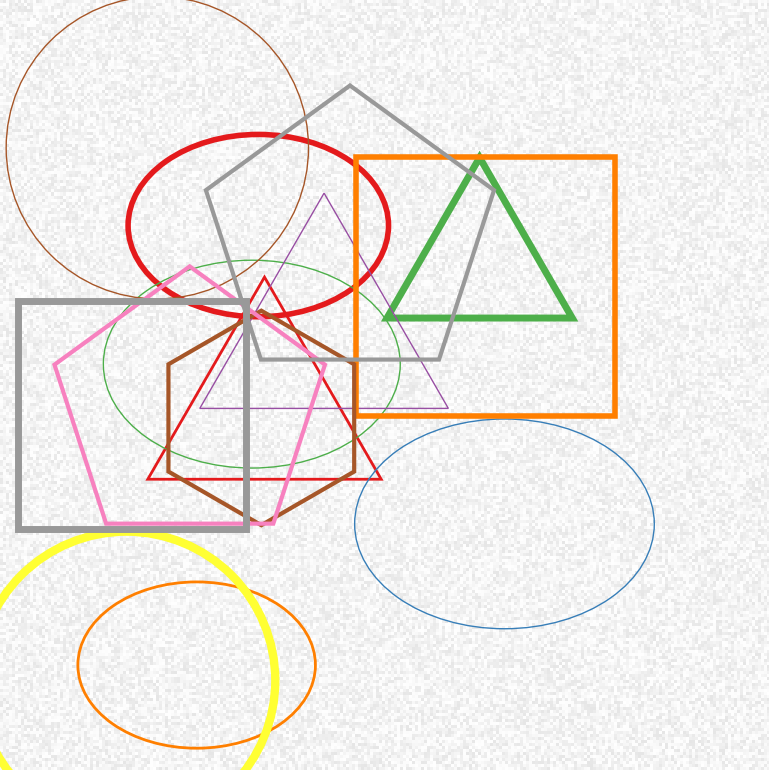[{"shape": "triangle", "thickness": 1, "radius": 0.88, "center": [0.344, 0.465]}, {"shape": "oval", "thickness": 2, "radius": 0.85, "center": [0.335, 0.707]}, {"shape": "oval", "thickness": 0.5, "radius": 0.97, "center": [0.655, 0.32]}, {"shape": "triangle", "thickness": 2.5, "radius": 0.69, "center": [0.623, 0.656]}, {"shape": "oval", "thickness": 0.5, "radius": 0.96, "center": [0.327, 0.527]}, {"shape": "triangle", "thickness": 0.5, "radius": 0.93, "center": [0.421, 0.563]}, {"shape": "oval", "thickness": 1, "radius": 0.77, "center": [0.255, 0.136]}, {"shape": "square", "thickness": 2, "radius": 0.84, "center": [0.631, 0.628]}, {"shape": "circle", "thickness": 3, "radius": 0.97, "center": [0.164, 0.116]}, {"shape": "circle", "thickness": 0.5, "radius": 0.98, "center": [0.204, 0.808]}, {"shape": "hexagon", "thickness": 1.5, "radius": 0.7, "center": [0.339, 0.457]}, {"shape": "pentagon", "thickness": 1.5, "radius": 0.92, "center": [0.246, 0.469]}, {"shape": "pentagon", "thickness": 1.5, "radius": 0.98, "center": [0.455, 0.692]}, {"shape": "square", "thickness": 2.5, "radius": 0.74, "center": [0.171, 0.461]}]